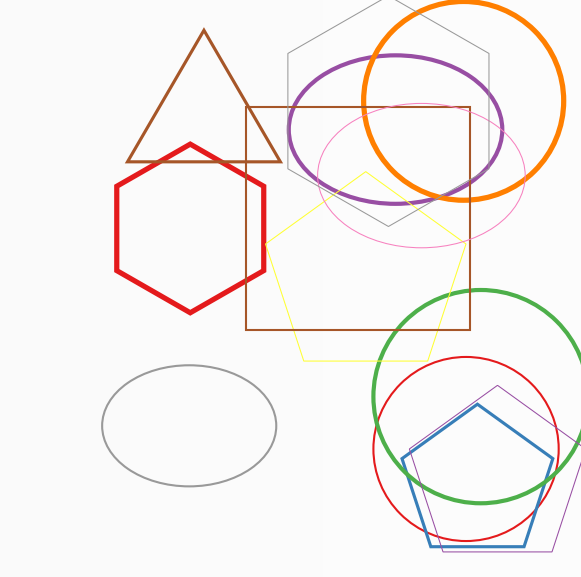[{"shape": "circle", "thickness": 1, "radius": 0.8, "center": [0.802, 0.222]}, {"shape": "hexagon", "thickness": 2.5, "radius": 0.73, "center": [0.327, 0.604]}, {"shape": "pentagon", "thickness": 1.5, "radius": 0.68, "center": [0.821, 0.163]}, {"shape": "circle", "thickness": 2, "radius": 0.92, "center": [0.827, 0.312]}, {"shape": "oval", "thickness": 2, "radius": 0.92, "center": [0.68, 0.775]}, {"shape": "pentagon", "thickness": 0.5, "radius": 0.8, "center": [0.856, 0.172]}, {"shape": "circle", "thickness": 2.5, "radius": 0.86, "center": [0.798, 0.824]}, {"shape": "pentagon", "thickness": 0.5, "radius": 0.91, "center": [0.629, 0.521]}, {"shape": "triangle", "thickness": 1.5, "radius": 0.76, "center": [0.351, 0.795]}, {"shape": "square", "thickness": 1, "radius": 0.96, "center": [0.616, 0.621]}, {"shape": "oval", "thickness": 0.5, "radius": 0.89, "center": [0.725, 0.695]}, {"shape": "hexagon", "thickness": 0.5, "radius": 1.0, "center": [0.668, 0.807]}, {"shape": "oval", "thickness": 1, "radius": 0.75, "center": [0.326, 0.262]}]